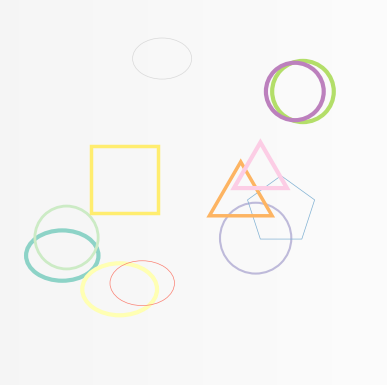[{"shape": "oval", "thickness": 3, "radius": 0.47, "center": [0.161, 0.336]}, {"shape": "oval", "thickness": 3, "radius": 0.48, "center": [0.309, 0.249]}, {"shape": "circle", "thickness": 1.5, "radius": 0.46, "center": [0.66, 0.381]}, {"shape": "oval", "thickness": 0.5, "radius": 0.42, "center": [0.367, 0.264]}, {"shape": "pentagon", "thickness": 0.5, "radius": 0.46, "center": [0.725, 0.453]}, {"shape": "triangle", "thickness": 2.5, "radius": 0.47, "center": [0.621, 0.486]}, {"shape": "circle", "thickness": 3, "radius": 0.4, "center": [0.782, 0.762]}, {"shape": "triangle", "thickness": 3, "radius": 0.4, "center": [0.672, 0.551]}, {"shape": "oval", "thickness": 0.5, "radius": 0.38, "center": [0.418, 0.848]}, {"shape": "circle", "thickness": 3, "radius": 0.37, "center": [0.761, 0.762]}, {"shape": "circle", "thickness": 2, "radius": 0.41, "center": [0.172, 0.383]}, {"shape": "square", "thickness": 2.5, "radius": 0.43, "center": [0.322, 0.534]}]